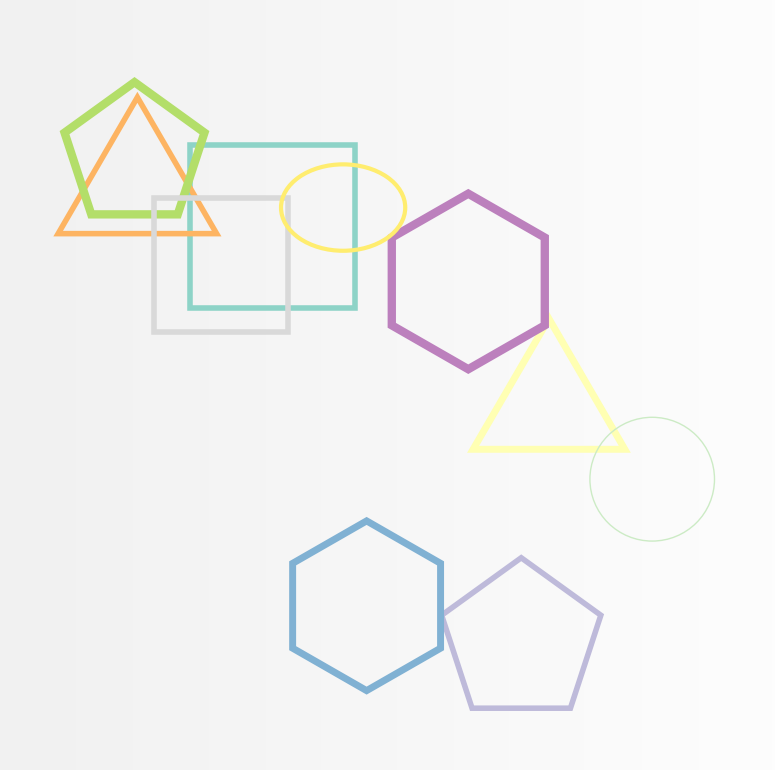[{"shape": "square", "thickness": 2, "radius": 0.53, "center": [0.352, 0.706]}, {"shape": "triangle", "thickness": 2.5, "radius": 0.57, "center": [0.708, 0.473]}, {"shape": "pentagon", "thickness": 2, "radius": 0.54, "center": [0.673, 0.168]}, {"shape": "hexagon", "thickness": 2.5, "radius": 0.55, "center": [0.473, 0.213]}, {"shape": "triangle", "thickness": 2, "radius": 0.59, "center": [0.177, 0.756]}, {"shape": "pentagon", "thickness": 3, "radius": 0.47, "center": [0.174, 0.798]}, {"shape": "square", "thickness": 2, "radius": 0.43, "center": [0.285, 0.656]}, {"shape": "hexagon", "thickness": 3, "radius": 0.57, "center": [0.604, 0.634]}, {"shape": "circle", "thickness": 0.5, "radius": 0.4, "center": [0.842, 0.378]}, {"shape": "oval", "thickness": 1.5, "radius": 0.4, "center": [0.443, 0.73]}]